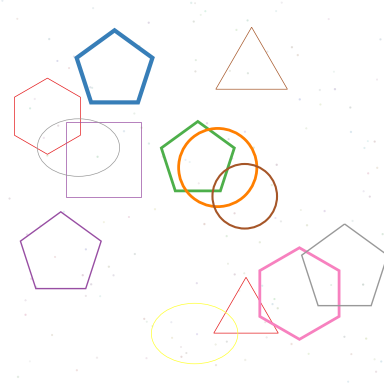[{"shape": "hexagon", "thickness": 0.5, "radius": 0.49, "center": [0.123, 0.698]}, {"shape": "triangle", "thickness": 0.5, "radius": 0.48, "center": [0.639, 0.183]}, {"shape": "pentagon", "thickness": 3, "radius": 0.52, "center": [0.298, 0.818]}, {"shape": "pentagon", "thickness": 2, "radius": 0.5, "center": [0.514, 0.585]}, {"shape": "square", "thickness": 0.5, "radius": 0.49, "center": [0.268, 0.587]}, {"shape": "pentagon", "thickness": 1, "radius": 0.55, "center": [0.158, 0.34]}, {"shape": "circle", "thickness": 2, "radius": 0.51, "center": [0.566, 0.565]}, {"shape": "oval", "thickness": 0.5, "radius": 0.56, "center": [0.505, 0.134]}, {"shape": "circle", "thickness": 1.5, "radius": 0.42, "center": [0.636, 0.49]}, {"shape": "triangle", "thickness": 0.5, "radius": 0.54, "center": [0.654, 0.822]}, {"shape": "hexagon", "thickness": 2, "radius": 0.59, "center": [0.778, 0.238]}, {"shape": "oval", "thickness": 0.5, "radius": 0.53, "center": [0.204, 0.617]}, {"shape": "pentagon", "thickness": 1, "radius": 0.59, "center": [0.895, 0.301]}]